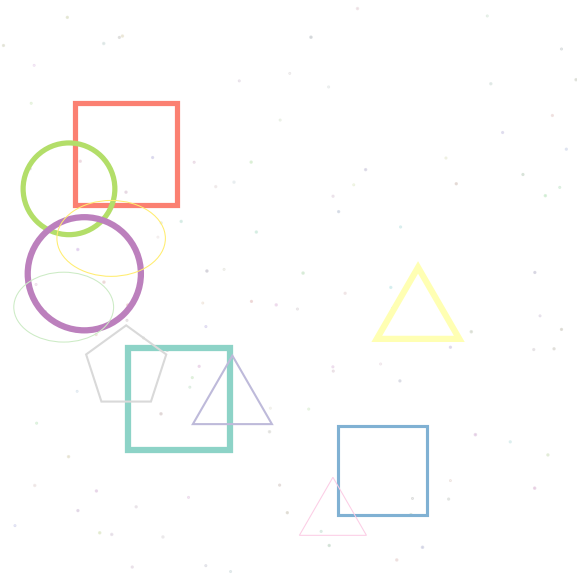[{"shape": "square", "thickness": 3, "radius": 0.44, "center": [0.31, 0.308]}, {"shape": "triangle", "thickness": 3, "radius": 0.41, "center": [0.724, 0.454]}, {"shape": "triangle", "thickness": 1, "radius": 0.4, "center": [0.402, 0.304]}, {"shape": "square", "thickness": 2.5, "radius": 0.44, "center": [0.218, 0.732]}, {"shape": "square", "thickness": 1.5, "radius": 0.38, "center": [0.662, 0.185]}, {"shape": "circle", "thickness": 2.5, "radius": 0.4, "center": [0.119, 0.672]}, {"shape": "triangle", "thickness": 0.5, "radius": 0.34, "center": [0.576, 0.106]}, {"shape": "pentagon", "thickness": 1, "radius": 0.36, "center": [0.219, 0.363]}, {"shape": "circle", "thickness": 3, "radius": 0.49, "center": [0.146, 0.525]}, {"shape": "oval", "thickness": 0.5, "radius": 0.43, "center": [0.11, 0.467]}, {"shape": "oval", "thickness": 0.5, "radius": 0.47, "center": [0.192, 0.586]}]